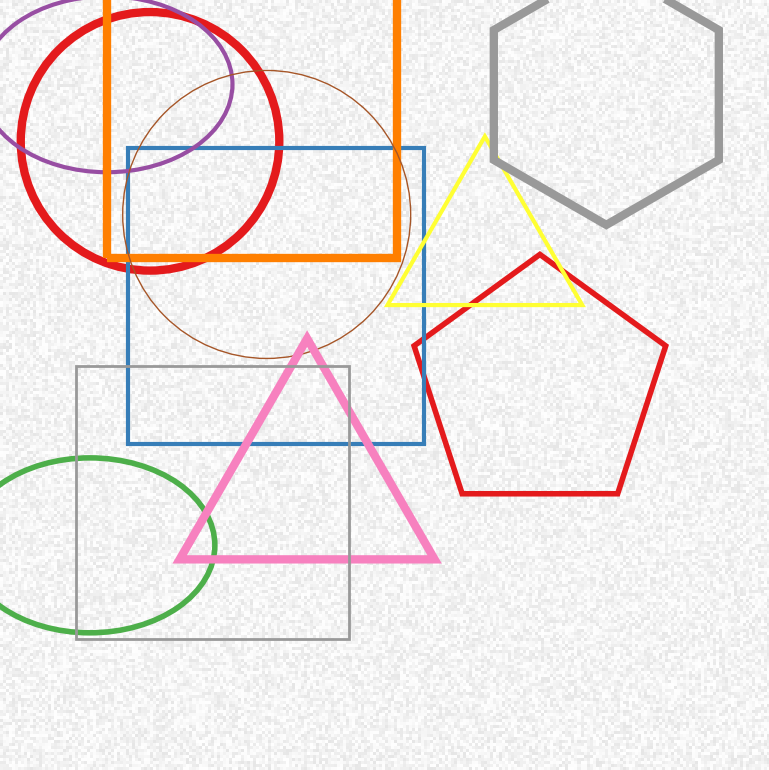[{"shape": "pentagon", "thickness": 2, "radius": 0.86, "center": [0.701, 0.498]}, {"shape": "circle", "thickness": 3, "radius": 0.84, "center": [0.195, 0.816]}, {"shape": "square", "thickness": 1.5, "radius": 0.96, "center": [0.358, 0.616]}, {"shape": "oval", "thickness": 2, "radius": 0.81, "center": [0.117, 0.292]}, {"shape": "oval", "thickness": 1.5, "radius": 0.82, "center": [0.139, 0.891]}, {"shape": "square", "thickness": 3, "radius": 0.94, "center": [0.327, 0.853]}, {"shape": "triangle", "thickness": 1.5, "radius": 0.73, "center": [0.63, 0.677]}, {"shape": "circle", "thickness": 0.5, "radius": 0.94, "center": [0.346, 0.721]}, {"shape": "triangle", "thickness": 3, "radius": 0.96, "center": [0.399, 0.369]}, {"shape": "square", "thickness": 1, "radius": 0.89, "center": [0.276, 0.347]}, {"shape": "hexagon", "thickness": 3, "radius": 0.84, "center": [0.787, 0.877]}]